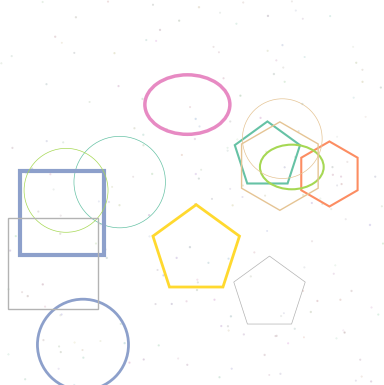[{"shape": "pentagon", "thickness": 1.5, "radius": 0.45, "center": [0.695, 0.595]}, {"shape": "circle", "thickness": 0.5, "radius": 0.59, "center": [0.311, 0.527]}, {"shape": "hexagon", "thickness": 1.5, "radius": 0.42, "center": [0.856, 0.548]}, {"shape": "circle", "thickness": 2, "radius": 0.59, "center": [0.215, 0.105]}, {"shape": "square", "thickness": 3, "radius": 0.54, "center": [0.16, 0.447]}, {"shape": "oval", "thickness": 2.5, "radius": 0.55, "center": [0.487, 0.728]}, {"shape": "circle", "thickness": 0.5, "radius": 0.55, "center": [0.172, 0.506]}, {"shape": "oval", "thickness": 1.5, "radius": 0.41, "center": [0.758, 0.566]}, {"shape": "pentagon", "thickness": 2, "radius": 0.59, "center": [0.51, 0.35]}, {"shape": "hexagon", "thickness": 1, "radius": 0.57, "center": [0.727, 0.569]}, {"shape": "circle", "thickness": 0.5, "radius": 0.52, "center": [0.733, 0.64]}, {"shape": "square", "thickness": 1, "radius": 0.59, "center": [0.138, 0.315]}, {"shape": "pentagon", "thickness": 0.5, "radius": 0.49, "center": [0.7, 0.237]}]